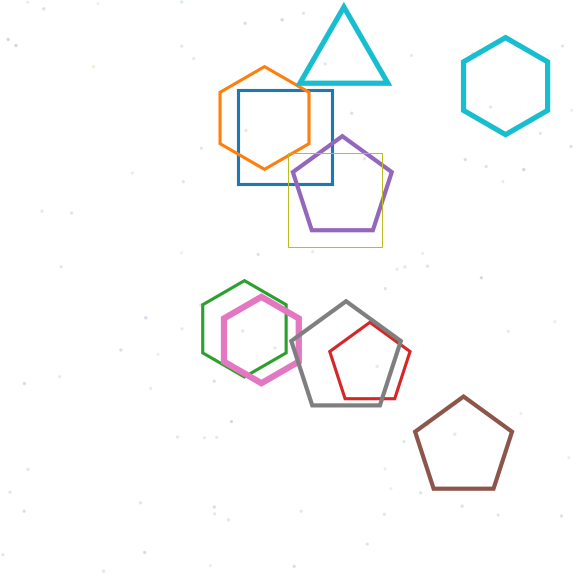[{"shape": "square", "thickness": 1.5, "radius": 0.41, "center": [0.494, 0.762]}, {"shape": "hexagon", "thickness": 1.5, "radius": 0.44, "center": [0.458, 0.795]}, {"shape": "hexagon", "thickness": 1.5, "radius": 0.42, "center": [0.423, 0.43]}, {"shape": "pentagon", "thickness": 1.5, "radius": 0.37, "center": [0.641, 0.368]}, {"shape": "pentagon", "thickness": 2, "radius": 0.45, "center": [0.593, 0.673]}, {"shape": "pentagon", "thickness": 2, "radius": 0.44, "center": [0.803, 0.224]}, {"shape": "hexagon", "thickness": 3, "radius": 0.37, "center": [0.453, 0.41]}, {"shape": "pentagon", "thickness": 2, "radius": 0.5, "center": [0.599, 0.378]}, {"shape": "square", "thickness": 0.5, "radius": 0.41, "center": [0.581, 0.653]}, {"shape": "hexagon", "thickness": 2.5, "radius": 0.42, "center": [0.875, 0.85]}, {"shape": "triangle", "thickness": 2.5, "radius": 0.44, "center": [0.595, 0.899]}]